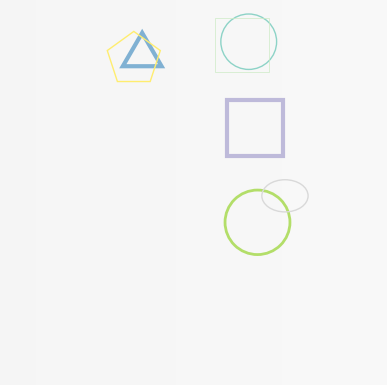[{"shape": "circle", "thickness": 1, "radius": 0.36, "center": [0.642, 0.892]}, {"shape": "square", "thickness": 3, "radius": 0.36, "center": [0.658, 0.668]}, {"shape": "triangle", "thickness": 3, "radius": 0.29, "center": [0.367, 0.857]}, {"shape": "circle", "thickness": 2, "radius": 0.42, "center": [0.665, 0.423]}, {"shape": "oval", "thickness": 1, "radius": 0.3, "center": [0.735, 0.491]}, {"shape": "square", "thickness": 0.5, "radius": 0.35, "center": [0.624, 0.883]}, {"shape": "pentagon", "thickness": 1, "radius": 0.36, "center": [0.345, 0.846]}]